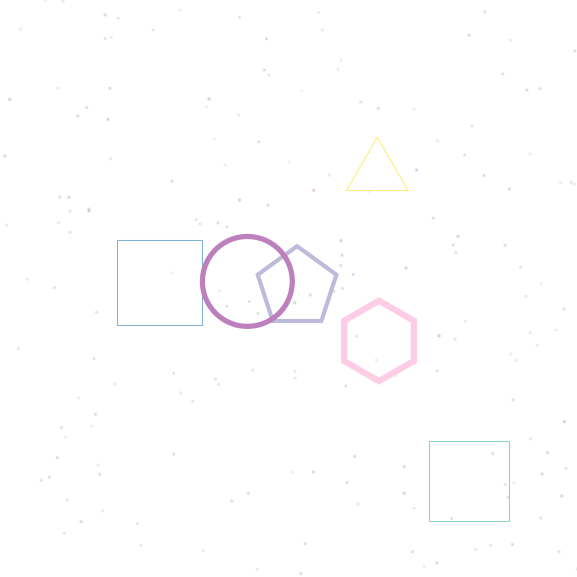[{"shape": "square", "thickness": 0.5, "radius": 0.35, "center": [0.812, 0.165]}, {"shape": "pentagon", "thickness": 2, "radius": 0.36, "center": [0.514, 0.501]}, {"shape": "square", "thickness": 0.5, "radius": 0.37, "center": [0.276, 0.51]}, {"shape": "hexagon", "thickness": 3, "radius": 0.35, "center": [0.656, 0.409]}, {"shape": "circle", "thickness": 2.5, "radius": 0.39, "center": [0.428, 0.512]}, {"shape": "triangle", "thickness": 0.5, "radius": 0.31, "center": [0.653, 0.7]}]